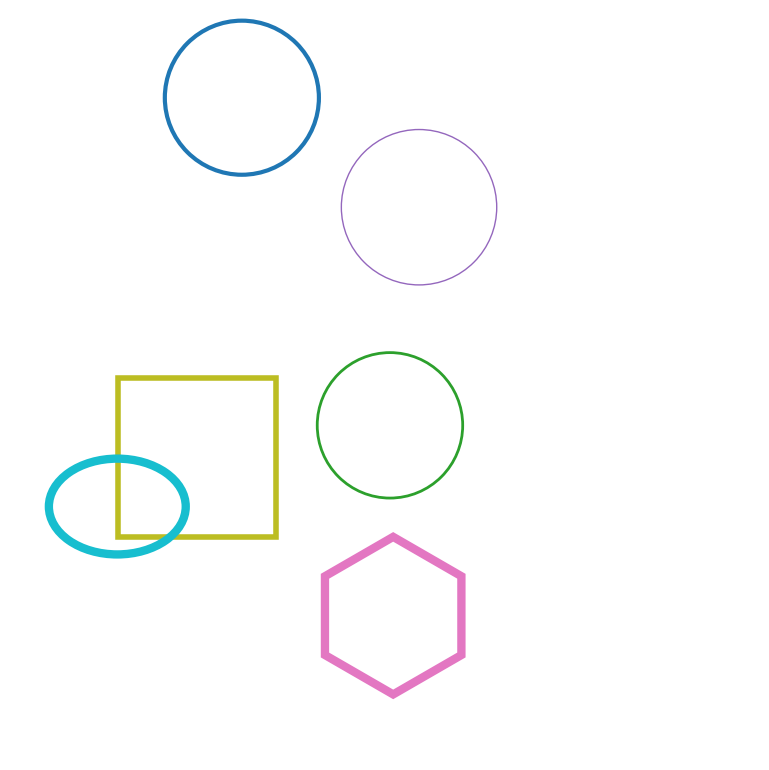[{"shape": "circle", "thickness": 1.5, "radius": 0.5, "center": [0.314, 0.873]}, {"shape": "circle", "thickness": 1, "radius": 0.47, "center": [0.506, 0.448]}, {"shape": "circle", "thickness": 0.5, "radius": 0.5, "center": [0.544, 0.731]}, {"shape": "hexagon", "thickness": 3, "radius": 0.51, "center": [0.511, 0.2]}, {"shape": "square", "thickness": 2, "radius": 0.51, "center": [0.256, 0.406]}, {"shape": "oval", "thickness": 3, "radius": 0.44, "center": [0.152, 0.342]}]